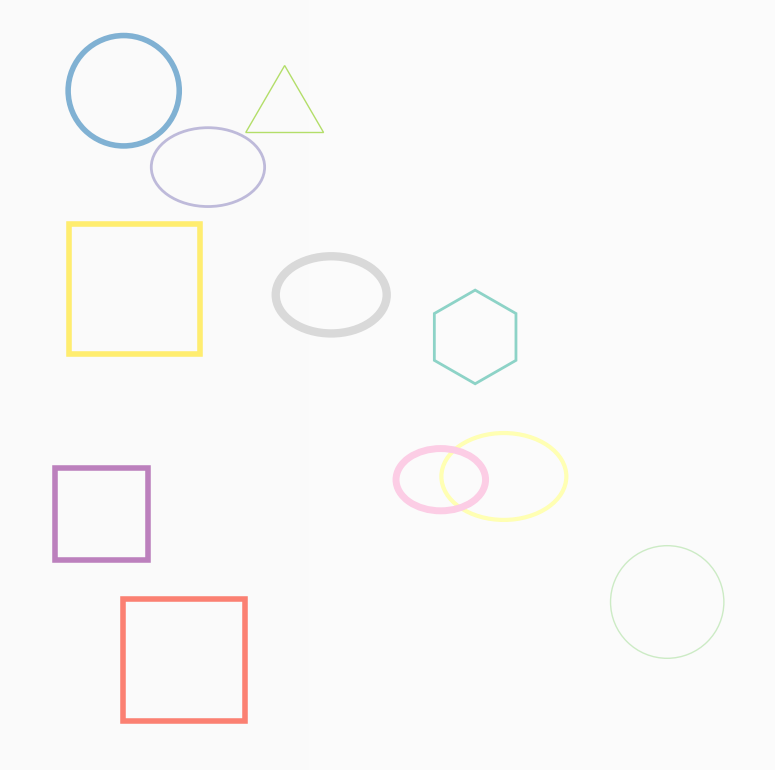[{"shape": "hexagon", "thickness": 1, "radius": 0.3, "center": [0.613, 0.562]}, {"shape": "oval", "thickness": 1.5, "radius": 0.4, "center": [0.65, 0.381]}, {"shape": "oval", "thickness": 1, "radius": 0.37, "center": [0.268, 0.783]}, {"shape": "square", "thickness": 2, "radius": 0.39, "center": [0.238, 0.143]}, {"shape": "circle", "thickness": 2, "radius": 0.36, "center": [0.16, 0.882]}, {"shape": "triangle", "thickness": 0.5, "radius": 0.29, "center": [0.367, 0.857]}, {"shape": "oval", "thickness": 2.5, "radius": 0.29, "center": [0.569, 0.377]}, {"shape": "oval", "thickness": 3, "radius": 0.36, "center": [0.427, 0.617]}, {"shape": "square", "thickness": 2, "radius": 0.3, "center": [0.131, 0.332]}, {"shape": "circle", "thickness": 0.5, "radius": 0.37, "center": [0.861, 0.218]}, {"shape": "square", "thickness": 2, "radius": 0.42, "center": [0.173, 0.624]}]